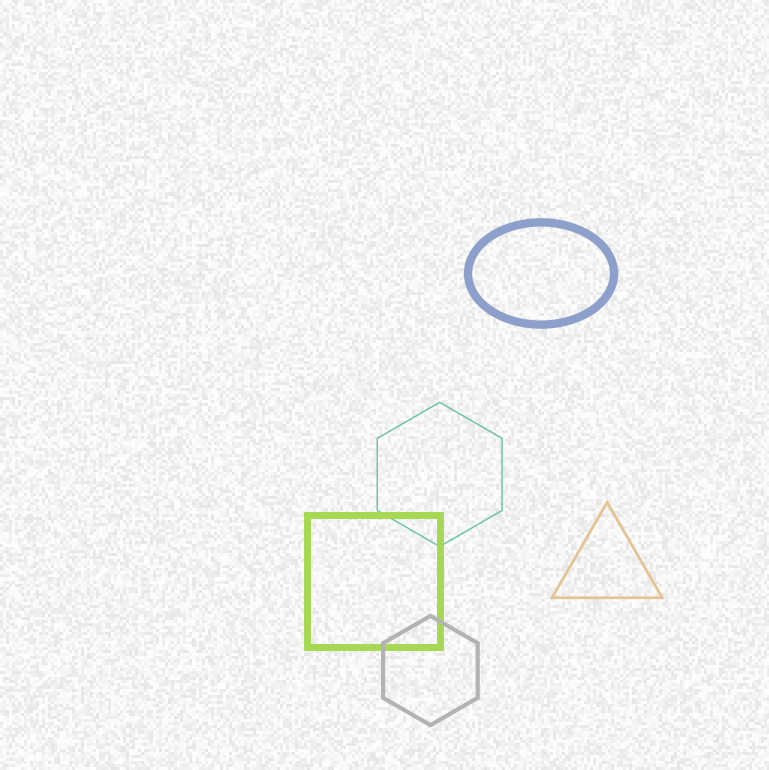[{"shape": "hexagon", "thickness": 0.5, "radius": 0.47, "center": [0.571, 0.384]}, {"shape": "oval", "thickness": 3, "radius": 0.47, "center": [0.703, 0.645]}, {"shape": "square", "thickness": 2.5, "radius": 0.43, "center": [0.485, 0.246]}, {"shape": "triangle", "thickness": 1, "radius": 0.41, "center": [0.789, 0.265]}, {"shape": "hexagon", "thickness": 1.5, "radius": 0.35, "center": [0.559, 0.129]}]